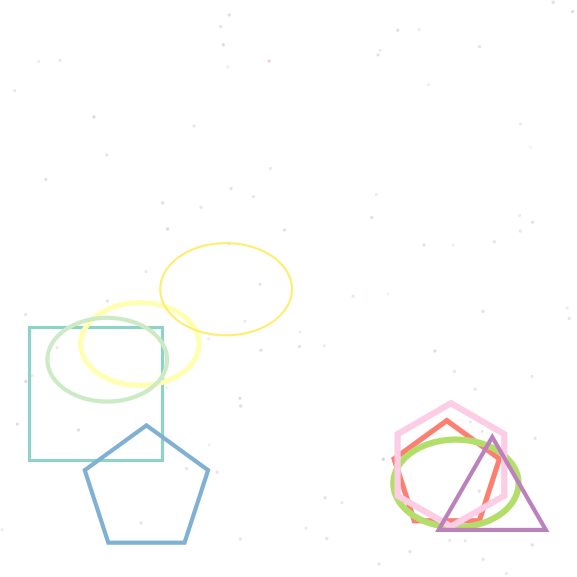[{"shape": "square", "thickness": 1.5, "radius": 0.58, "center": [0.166, 0.317]}, {"shape": "oval", "thickness": 2.5, "radius": 0.51, "center": [0.242, 0.404]}, {"shape": "pentagon", "thickness": 2.5, "radius": 0.48, "center": [0.774, 0.175]}, {"shape": "pentagon", "thickness": 2, "radius": 0.56, "center": [0.254, 0.15]}, {"shape": "oval", "thickness": 3, "radius": 0.54, "center": [0.79, 0.162]}, {"shape": "hexagon", "thickness": 3, "radius": 0.53, "center": [0.781, 0.194]}, {"shape": "triangle", "thickness": 2, "radius": 0.54, "center": [0.852, 0.135]}, {"shape": "oval", "thickness": 2, "radius": 0.52, "center": [0.186, 0.376]}, {"shape": "oval", "thickness": 1, "radius": 0.57, "center": [0.391, 0.498]}]